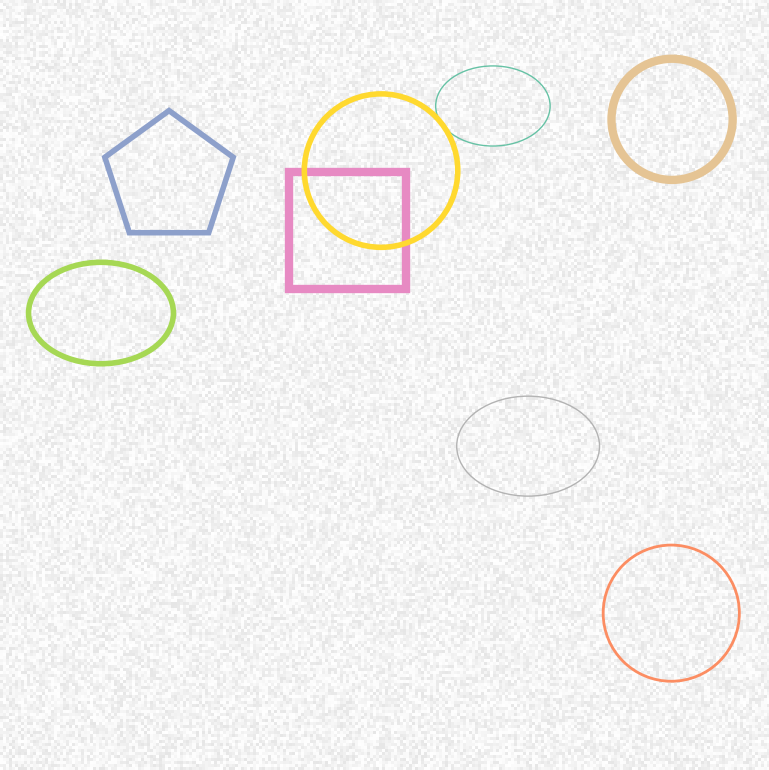[{"shape": "oval", "thickness": 0.5, "radius": 0.37, "center": [0.64, 0.862]}, {"shape": "circle", "thickness": 1, "radius": 0.44, "center": [0.872, 0.204]}, {"shape": "pentagon", "thickness": 2, "radius": 0.44, "center": [0.22, 0.769]}, {"shape": "square", "thickness": 3, "radius": 0.38, "center": [0.451, 0.701]}, {"shape": "oval", "thickness": 2, "radius": 0.47, "center": [0.131, 0.593]}, {"shape": "circle", "thickness": 2, "radius": 0.5, "center": [0.495, 0.778]}, {"shape": "circle", "thickness": 3, "radius": 0.39, "center": [0.873, 0.845]}, {"shape": "oval", "thickness": 0.5, "radius": 0.46, "center": [0.686, 0.421]}]